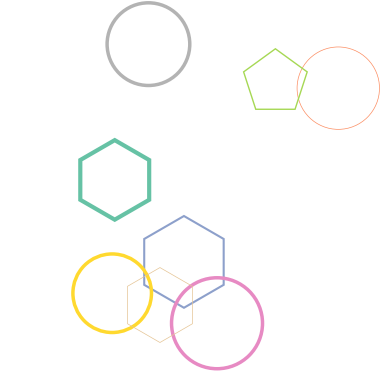[{"shape": "hexagon", "thickness": 3, "radius": 0.52, "center": [0.298, 0.533]}, {"shape": "circle", "thickness": 0.5, "radius": 0.54, "center": [0.879, 0.771]}, {"shape": "hexagon", "thickness": 1.5, "radius": 0.6, "center": [0.478, 0.32]}, {"shape": "circle", "thickness": 2.5, "radius": 0.59, "center": [0.564, 0.16]}, {"shape": "pentagon", "thickness": 1, "radius": 0.43, "center": [0.715, 0.786]}, {"shape": "circle", "thickness": 2.5, "radius": 0.51, "center": [0.291, 0.238]}, {"shape": "hexagon", "thickness": 0.5, "radius": 0.49, "center": [0.415, 0.208]}, {"shape": "circle", "thickness": 2.5, "radius": 0.54, "center": [0.386, 0.885]}]